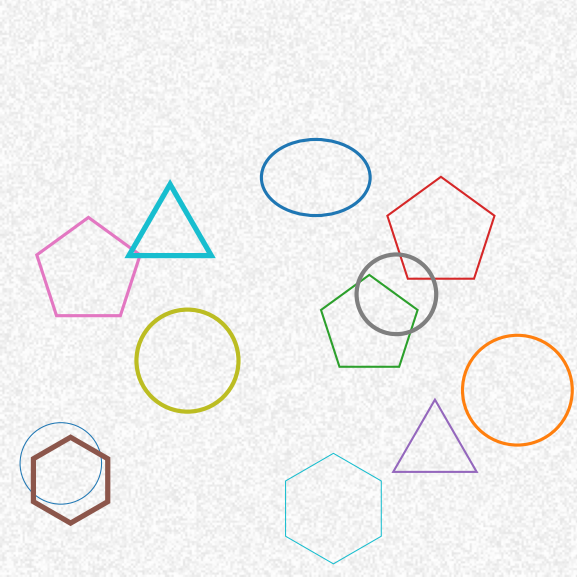[{"shape": "circle", "thickness": 0.5, "radius": 0.35, "center": [0.105, 0.197]}, {"shape": "oval", "thickness": 1.5, "radius": 0.47, "center": [0.547, 0.692]}, {"shape": "circle", "thickness": 1.5, "radius": 0.48, "center": [0.896, 0.324]}, {"shape": "pentagon", "thickness": 1, "radius": 0.44, "center": [0.64, 0.435]}, {"shape": "pentagon", "thickness": 1, "radius": 0.49, "center": [0.764, 0.595]}, {"shape": "triangle", "thickness": 1, "radius": 0.42, "center": [0.753, 0.224]}, {"shape": "hexagon", "thickness": 2.5, "radius": 0.37, "center": [0.122, 0.168]}, {"shape": "pentagon", "thickness": 1.5, "radius": 0.47, "center": [0.153, 0.529]}, {"shape": "circle", "thickness": 2, "radius": 0.34, "center": [0.686, 0.49]}, {"shape": "circle", "thickness": 2, "radius": 0.44, "center": [0.325, 0.375]}, {"shape": "triangle", "thickness": 2.5, "radius": 0.41, "center": [0.295, 0.598]}, {"shape": "hexagon", "thickness": 0.5, "radius": 0.48, "center": [0.577, 0.118]}]